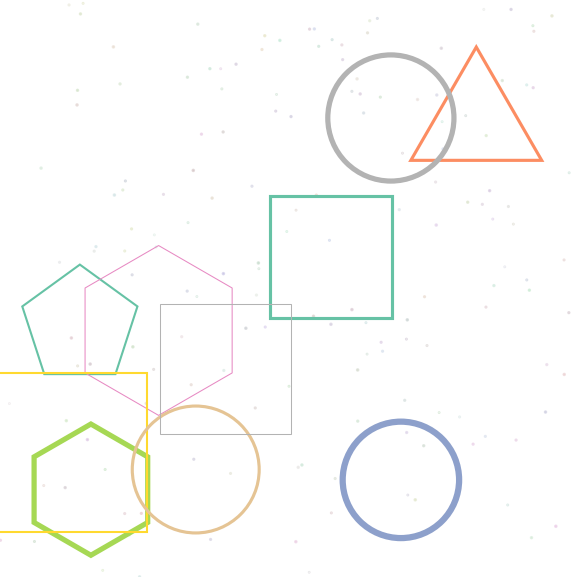[{"shape": "pentagon", "thickness": 1, "radius": 0.52, "center": [0.138, 0.436]}, {"shape": "square", "thickness": 1.5, "radius": 0.53, "center": [0.573, 0.554]}, {"shape": "triangle", "thickness": 1.5, "radius": 0.65, "center": [0.825, 0.787]}, {"shape": "circle", "thickness": 3, "radius": 0.5, "center": [0.694, 0.168]}, {"shape": "hexagon", "thickness": 0.5, "radius": 0.74, "center": [0.275, 0.427]}, {"shape": "hexagon", "thickness": 2.5, "radius": 0.57, "center": [0.157, 0.151]}, {"shape": "square", "thickness": 1, "radius": 0.69, "center": [0.118, 0.216]}, {"shape": "circle", "thickness": 1.5, "radius": 0.55, "center": [0.339, 0.186]}, {"shape": "circle", "thickness": 2.5, "radius": 0.55, "center": [0.677, 0.795]}, {"shape": "square", "thickness": 0.5, "radius": 0.57, "center": [0.39, 0.36]}]